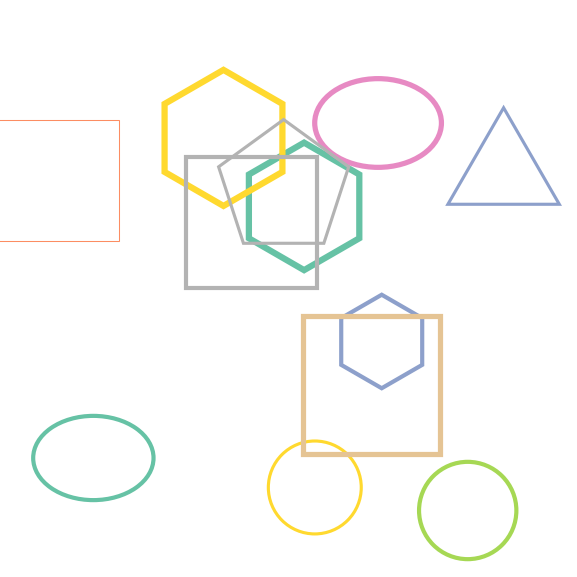[{"shape": "hexagon", "thickness": 3, "radius": 0.55, "center": [0.527, 0.642]}, {"shape": "oval", "thickness": 2, "radius": 0.52, "center": [0.162, 0.206]}, {"shape": "square", "thickness": 0.5, "radius": 0.53, "center": [0.101, 0.687]}, {"shape": "hexagon", "thickness": 2, "radius": 0.4, "center": [0.661, 0.408]}, {"shape": "triangle", "thickness": 1.5, "radius": 0.56, "center": [0.872, 0.701]}, {"shape": "oval", "thickness": 2.5, "radius": 0.55, "center": [0.655, 0.786]}, {"shape": "circle", "thickness": 2, "radius": 0.42, "center": [0.81, 0.115]}, {"shape": "circle", "thickness": 1.5, "radius": 0.4, "center": [0.545, 0.155]}, {"shape": "hexagon", "thickness": 3, "radius": 0.59, "center": [0.387, 0.76]}, {"shape": "square", "thickness": 2.5, "radius": 0.59, "center": [0.644, 0.333]}, {"shape": "pentagon", "thickness": 1.5, "radius": 0.59, "center": [0.491, 0.674]}, {"shape": "square", "thickness": 2, "radius": 0.57, "center": [0.436, 0.614]}]